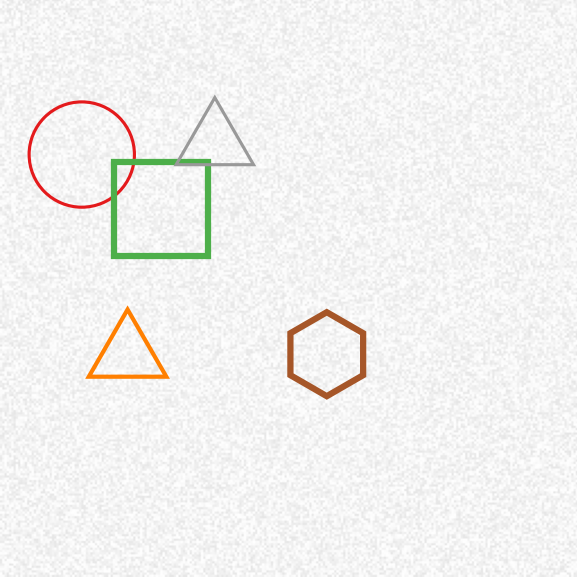[{"shape": "circle", "thickness": 1.5, "radius": 0.46, "center": [0.142, 0.732]}, {"shape": "square", "thickness": 3, "radius": 0.41, "center": [0.278, 0.638]}, {"shape": "triangle", "thickness": 2, "radius": 0.39, "center": [0.221, 0.386]}, {"shape": "hexagon", "thickness": 3, "radius": 0.36, "center": [0.566, 0.386]}, {"shape": "triangle", "thickness": 1.5, "radius": 0.39, "center": [0.372, 0.753]}]